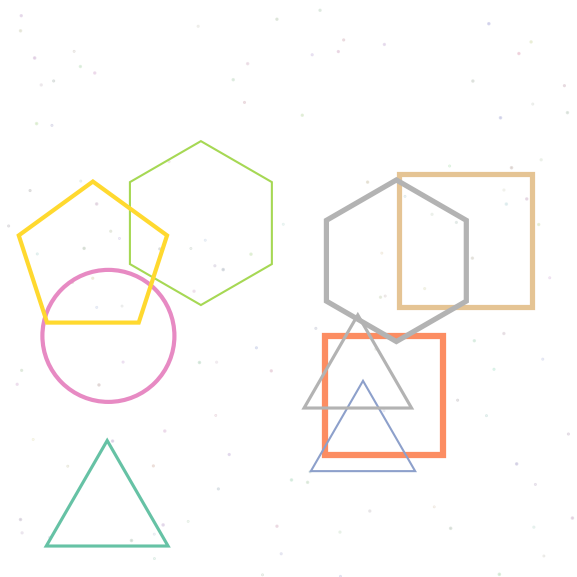[{"shape": "triangle", "thickness": 1.5, "radius": 0.61, "center": [0.186, 0.115]}, {"shape": "square", "thickness": 3, "radius": 0.51, "center": [0.665, 0.314]}, {"shape": "triangle", "thickness": 1, "radius": 0.52, "center": [0.629, 0.235]}, {"shape": "circle", "thickness": 2, "radius": 0.57, "center": [0.188, 0.418]}, {"shape": "hexagon", "thickness": 1, "radius": 0.71, "center": [0.348, 0.613]}, {"shape": "pentagon", "thickness": 2, "radius": 0.68, "center": [0.161, 0.55]}, {"shape": "square", "thickness": 2.5, "radius": 0.57, "center": [0.806, 0.583]}, {"shape": "triangle", "thickness": 1.5, "radius": 0.54, "center": [0.62, 0.346]}, {"shape": "hexagon", "thickness": 2.5, "radius": 0.7, "center": [0.686, 0.548]}]